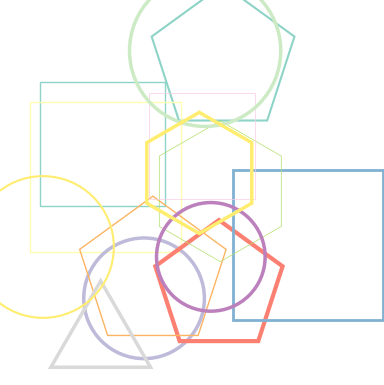[{"shape": "pentagon", "thickness": 1.5, "radius": 0.98, "center": [0.579, 0.845]}, {"shape": "square", "thickness": 1, "radius": 0.81, "center": [0.266, 0.626]}, {"shape": "square", "thickness": 1, "radius": 0.98, "center": [0.274, 0.54]}, {"shape": "circle", "thickness": 2.5, "radius": 0.78, "center": [0.374, 0.225]}, {"shape": "pentagon", "thickness": 3, "radius": 0.87, "center": [0.569, 0.255]}, {"shape": "square", "thickness": 2, "radius": 0.97, "center": [0.801, 0.364]}, {"shape": "pentagon", "thickness": 1, "radius": 1.0, "center": [0.397, 0.29]}, {"shape": "hexagon", "thickness": 0.5, "radius": 0.91, "center": [0.572, 0.503]}, {"shape": "square", "thickness": 0.5, "radius": 0.69, "center": [0.525, 0.62]}, {"shape": "triangle", "thickness": 2.5, "radius": 0.75, "center": [0.262, 0.121]}, {"shape": "circle", "thickness": 2.5, "radius": 0.71, "center": [0.548, 0.333]}, {"shape": "circle", "thickness": 2.5, "radius": 0.98, "center": [0.533, 0.868]}, {"shape": "hexagon", "thickness": 2.5, "radius": 0.79, "center": [0.518, 0.551]}, {"shape": "circle", "thickness": 1.5, "radius": 0.92, "center": [0.112, 0.358]}]